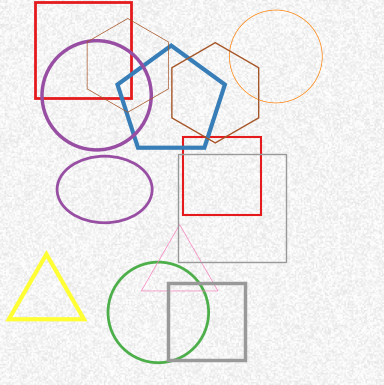[{"shape": "square", "thickness": 2, "radius": 0.62, "center": [0.216, 0.869]}, {"shape": "square", "thickness": 1.5, "radius": 0.51, "center": [0.576, 0.542]}, {"shape": "pentagon", "thickness": 3, "radius": 0.73, "center": [0.445, 0.735]}, {"shape": "circle", "thickness": 2, "radius": 0.65, "center": [0.411, 0.189]}, {"shape": "circle", "thickness": 2.5, "radius": 0.71, "center": [0.251, 0.752]}, {"shape": "oval", "thickness": 2, "radius": 0.62, "center": [0.272, 0.508]}, {"shape": "circle", "thickness": 0.5, "radius": 0.6, "center": [0.716, 0.853]}, {"shape": "triangle", "thickness": 3, "radius": 0.56, "center": [0.121, 0.227]}, {"shape": "hexagon", "thickness": 1, "radius": 0.65, "center": [0.559, 0.759]}, {"shape": "hexagon", "thickness": 0.5, "radius": 0.61, "center": [0.332, 0.83]}, {"shape": "triangle", "thickness": 0.5, "radius": 0.57, "center": [0.467, 0.302]}, {"shape": "square", "thickness": 1, "radius": 0.7, "center": [0.602, 0.46]}, {"shape": "square", "thickness": 2.5, "radius": 0.5, "center": [0.536, 0.165]}]